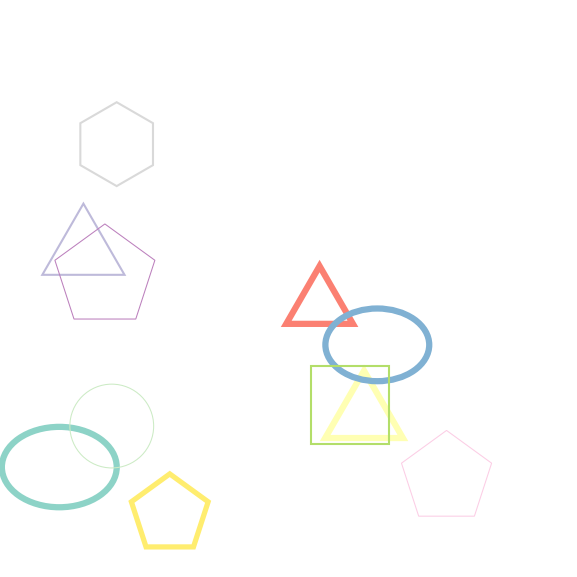[{"shape": "oval", "thickness": 3, "radius": 0.5, "center": [0.103, 0.19]}, {"shape": "triangle", "thickness": 3, "radius": 0.39, "center": [0.63, 0.279]}, {"shape": "triangle", "thickness": 1, "radius": 0.41, "center": [0.144, 0.564]}, {"shape": "triangle", "thickness": 3, "radius": 0.33, "center": [0.553, 0.472]}, {"shape": "oval", "thickness": 3, "radius": 0.45, "center": [0.653, 0.402]}, {"shape": "square", "thickness": 1, "radius": 0.34, "center": [0.606, 0.298]}, {"shape": "pentagon", "thickness": 0.5, "radius": 0.41, "center": [0.773, 0.172]}, {"shape": "hexagon", "thickness": 1, "radius": 0.36, "center": [0.202, 0.75]}, {"shape": "pentagon", "thickness": 0.5, "radius": 0.46, "center": [0.182, 0.52]}, {"shape": "circle", "thickness": 0.5, "radius": 0.36, "center": [0.194, 0.261]}, {"shape": "pentagon", "thickness": 2.5, "radius": 0.35, "center": [0.294, 0.109]}]